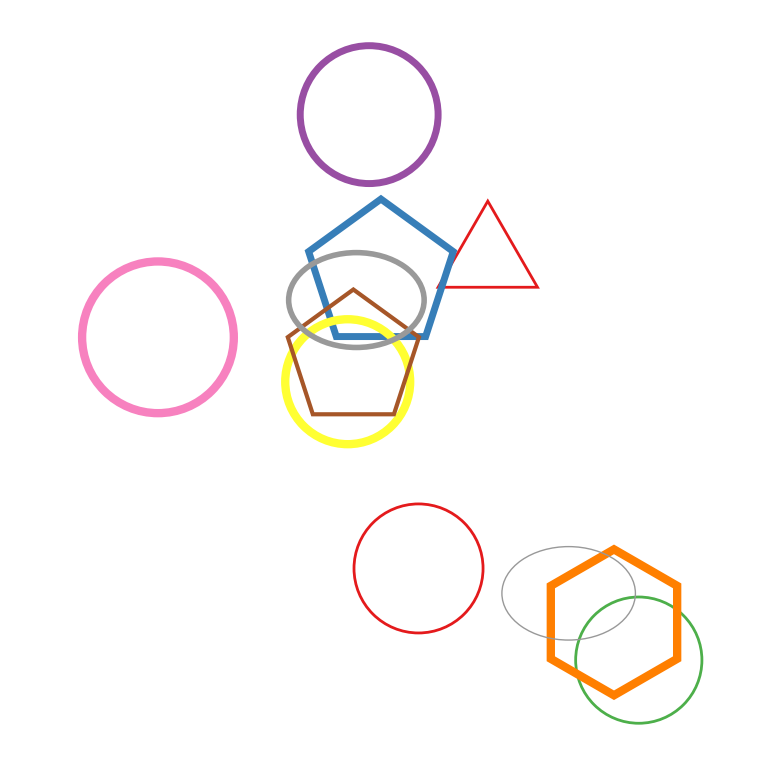[{"shape": "triangle", "thickness": 1, "radius": 0.37, "center": [0.633, 0.664]}, {"shape": "circle", "thickness": 1, "radius": 0.42, "center": [0.544, 0.262]}, {"shape": "pentagon", "thickness": 2.5, "radius": 0.49, "center": [0.495, 0.643]}, {"shape": "circle", "thickness": 1, "radius": 0.41, "center": [0.83, 0.143]}, {"shape": "circle", "thickness": 2.5, "radius": 0.45, "center": [0.479, 0.851]}, {"shape": "hexagon", "thickness": 3, "radius": 0.47, "center": [0.797, 0.192]}, {"shape": "circle", "thickness": 3, "radius": 0.41, "center": [0.452, 0.504]}, {"shape": "pentagon", "thickness": 1.5, "radius": 0.45, "center": [0.459, 0.534]}, {"shape": "circle", "thickness": 3, "radius": 0.49, "center": [0.205, 0.562]}, {"shape": "oval", "thickness": 0.5, "radius": 0.43, "center": [0.739, 0.229]}, {"shape": "oval", "thickness": 2, "radius": 0.44, "center": [0.463, 0.61]}]